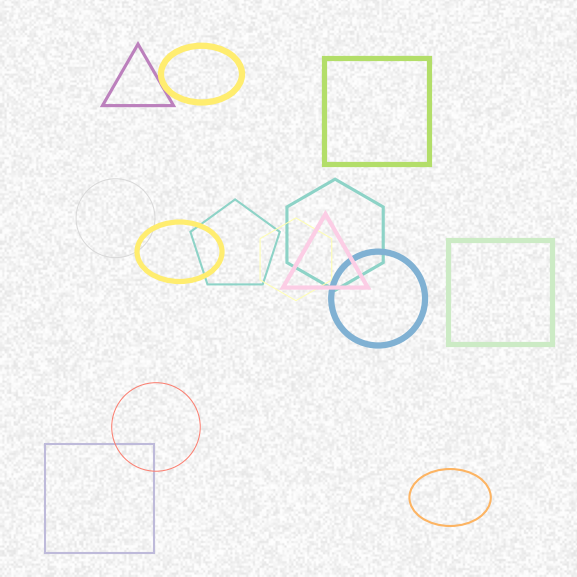[{"shape": "hexagon", "thickness": 1.5, "radius": 0.48, "center": [0.58, 0.593]}, {"shape": "pentagon", "thickness": 1, "radius": 0.41, "center": [0.407, 0.572]}, {"shape": "hexagon", "thickness": 0.5, "radius": 0.36, "center": [0.512, 0.55]}, {"shape": "square", "thickness": 1, "radius": 0.47, "center": [0.173, 0.136]}, {"shape": "circle", "thickness": 0.5, "radius": 0.38, "center": [0.27, 0.26]}, {"shape": "circle", "thickness": 3, "radius": 0.41, "center": [0.655, 0.482]}, {"shape": "oval", "thickness": 1, "radius": 0.35, "center": [0.779, 0.138]}, {"shape": "square", "thickness": 2.5, "radius": 0.46, "center": [0.652, 0.807]}, {"shape": "triangle", "thickness": 2, "radius": 0.42, "center": [0.564, 0.544]}, {"shape": "circle", "thickness": 0.5, "radius": 0.34, "center": [0.2, 0.621]}, {"shape": "triangle", "thickness": 1.5, "radius": 0.35, "center": [0.239, 0.852]}, {"shape": "square", "thickness": 2.5, "radius": 0.45, "center": [0.865, 0.493]}, {"shape": "oval", "thickness": 3, "radius": 0.35, "center": [0.349, 0.871]}, {"shape": "oval", "thickness": 2.5, "radius": 0.37, "center": [0.311, 0.563]}]